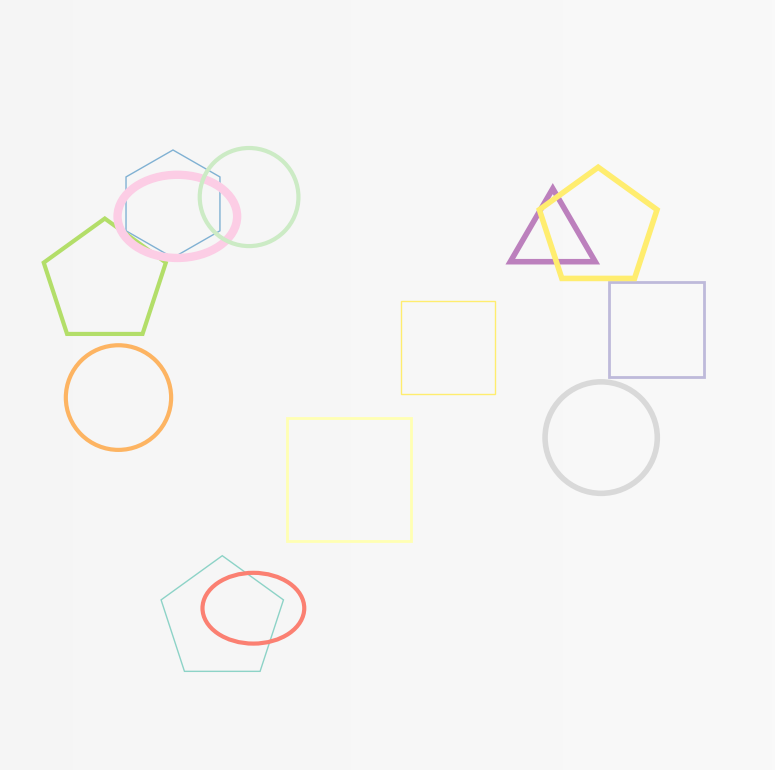[{"shape": "pentagon", "thickness": 0.5, "radius": 0.42, "center": [0.287, 0.195]}, {"shape": "square", "thickness": 1, "radius": 0.4, "center": [0.45, 0.377]}, {"shape": "square", "thickness": 1, "radius": 0.31, "center": [0.847, 0.572]}, {"shape": "oval", "thickness": 1.5, "radius": 0.33, "center": [0.327, 0.21]}, {"shape": "hexagon", "thickness": 0.5, "radius": 0.35, "center": [0.223, 0.735]}, {"shape": "circle", "thickness": 1.5, "radius": 0.34, "center": [0.153, 0.484]}, {"shape": "pentagon", "thickness": 1.5, "radius": 0.41, "center": [0.135, 0.633]}, {"shape": "oval", "thickness": 3, "radius": 0.39, "center": [0.229, 0.719]}, {"shape": "circle", "thickness": 2, "radius": 0.36, "center": [0.776, 0.432]}, {"shape": "triangle", "thickness": 2, "radius": 0.32, "center": [0.713, 0.692]}, {"shape": "circle", "thickness": 1.5, "radius": 0.32, "center": [0.321, 0.744]}, {"shape": "pentagon", "thickness": 2, "radius": 0.4, "center": [0.772, 0.703]}, {"shape": "square", "thickness": 0.5, "radius": 0.3, "center": [0.578, 0.549]}]